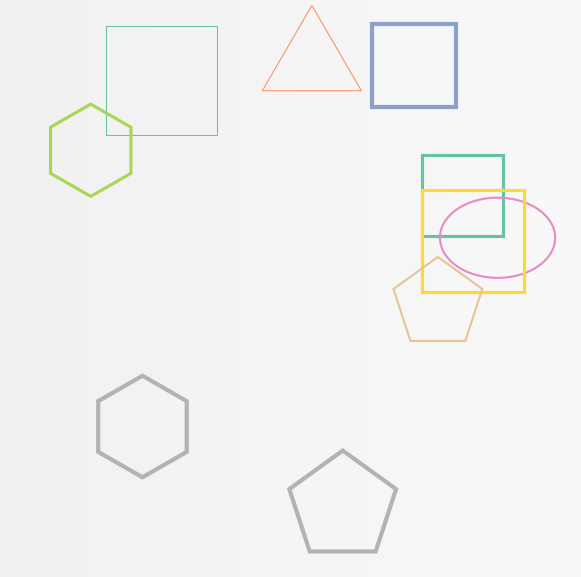[{"shape": "square", "thickness": 1.5, "radius": 0.35, "center": [0.795, 0.661]}, {"shape": "square", "thickness": 0.5, "radius": 0.47, "center": [0.278, 0.86]}, {"shape": "triangle", "thickness": 0.5, "radius": 0.49, "center": [0.537, 0.891]}, {"shape": "square", "thickness": 2, "radius": 0.36, "center": [0.712, 0.886]}, {"shape": "oval", "thickness": 1, "radius": 0.5, "center": [0.856, 0.587]}, {"shape": "hexagon", "thickness": 1.5, "radius": 0.4, "center": [0.156, 0.739]}, {"shape": "square", "thickness": 1.5, "radius": 0.44, "center": [0.813, 0.582]}, {"shape": "pentagon", "thickness": 1, "radius": 0.4, "center": [0.753, 0.474]}, {"shape": "pentagon", "thickness": 2, "radius": 0.48, "center": [0.59, 0.122]}, {"shape": "hexagon", "thickness": 2, "radius": 0.44, "center": [0.245, 0.261]}]